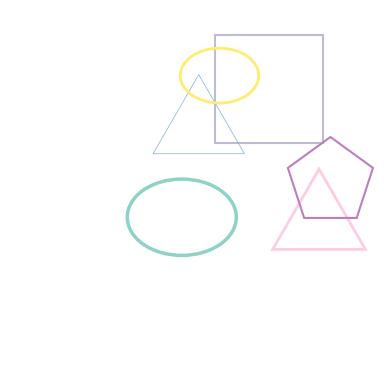[{"shape": "oval", "thickness": 2.5, "radius": 0.71, "center": [0.472, 0.436]}, {"shape": "square", "thickness": 1.5, "radius": 0.7, "center": [0.699, 0.769]}, {"shape": "triangle", "thickness": 0.5, "radius": 0.69, "center": [0.516, 0.669]}, {"shape": "triangle", "thickness": 2, "radius": 0.7, "center": [0.829, 0.422]}, {"shape": "pentagon", "thickness": 1.5, "radius": 0.58, "center": [0.858, 0.528]}, {"shape": "oval", "thickness": 2, "radius": 0.51, "center": [0.57, 0.804]}]